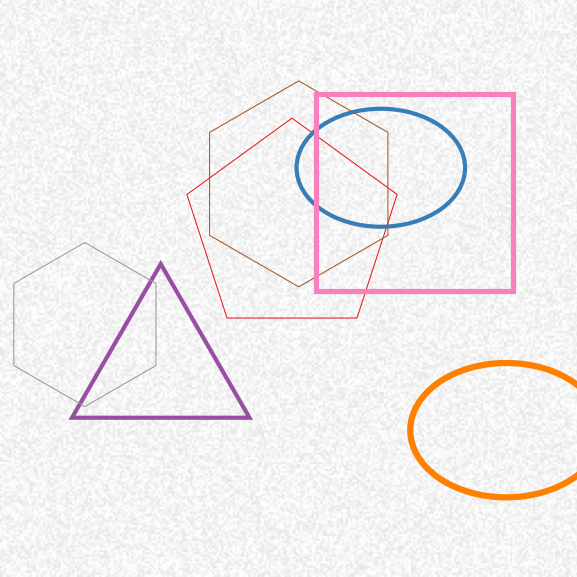[{"shape": "pentagon", "thickness": 0.5, "radius": 0.96, "center": [0.506, 0.603]}, {"shape": "oval", "thickness": 2, "radius": 0.73, "center": [0.659, 0.709]}, {"shape": "triangle", "thickness": 2, "radius": 0.89, "center": [0.278, 0.365]}, {"shape": "oval", "thickness": 3, "radius": 0.83, "center": [0.877, 0.254]}, {"shape": "hexagon", "thickness": 0.5, "radius": 0.89, "center": [0.517, 0.681]}, {"shape": "square", "thickness": 2.5, "radius": 0.85, "center": [0.718, 0.666]}, {"shape": "hexagon", "thickness": 0.5, "radius": 0.71, "center": [0.147, 0.437]}]